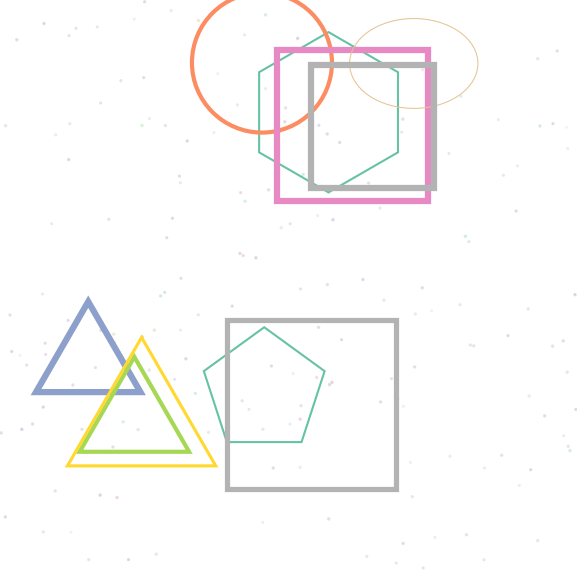[{"shape": "pentagon", "thickness": 1, "radius": 0.55, "center": [0.458, 0.323]}, {"shape": "hexagon", "thickness": 1, "radius": 0.69, "center": [0.569, 0.805]}, {"shape": "circle", "thickness": 2, "radius": 0.61, "center": [0.454, 0.891]}, {"shape": "triangle", "thickness": 3, "radius": 0.52, "center": [0.153, 0.372]}, {"shape": "square", "thickness": 3, "radius": 0.65, "center": [0.611, 0.782]}, {"shape": "triangle", "thickness": 2, "radius": 0.55, "center": [0.233, 0.272]}, {"shape": "triangle", "thickness": 1.5, "radius": 0.74, "center": [0.245, 0.267]}, {"shape": "oval", "thickness": 0.5, "radius": 0.56, "center": [0.716, 0.889]}, {"shape": "square", "thickness": 3, "radius": 0.53, "center": [0.645, 0.78]}, {"shape": "square", "thickness": 2.5, "radius": 0.73, "center": [0.539, 0.298]}]